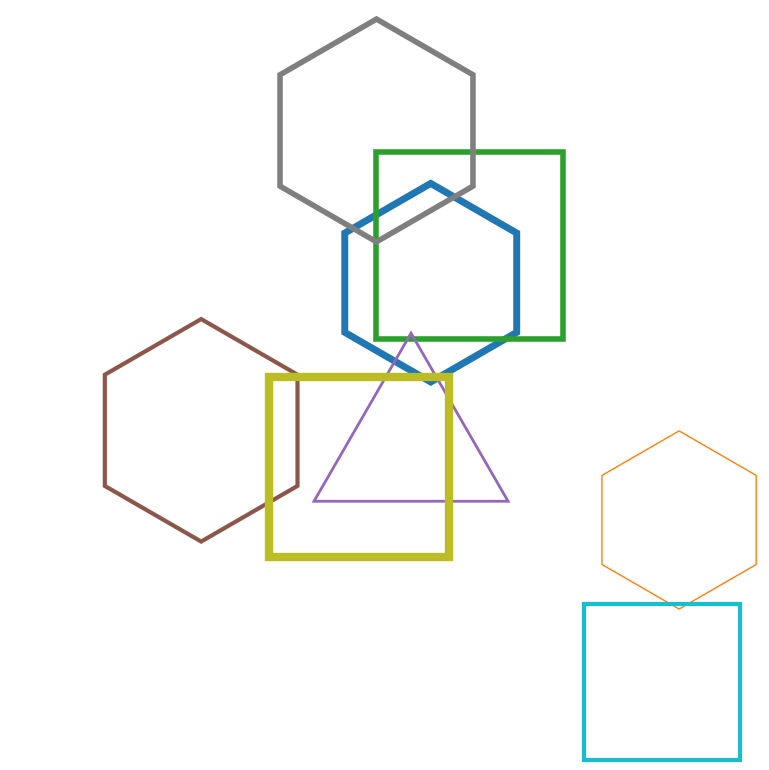[{"shape": "hexagon", "thickness": 2.5, "radius": 0.64, "center": [0.559, 0.633]}, {"shape": "hexagon", "thickness": 0.5, "radius": 0.58, "center": [0.882, 0.325]}, {"shape": "square", "thickness": 2, "radius": 0.61, "center": [0.609, 0.682]}, {"shape": "triangle", "thickness": 1, "radius": 0.73, "center": [0.534, 0.422]}, {"shape": "hexagon", "thickness": 1.5, "radius": 0.72, "center": [0.261, 0.441]}, {"shape": "hexagon", "thickness": 2, "radius": 0.72, "center": [0.489, 0.831]}, {"shape": "square", "thickness": 3, "radius": 0.59, "center": [0.467, 0.393]}, {"shape": "square", "thickness": 1.5, "radius": 0.51, "center": [0.86, 0.114]}]